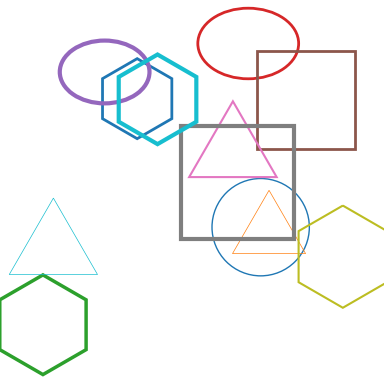[{"shape": "circle", "thickness": 1, "radius": 0.63, "center": [0.677, 0.41]}, {"shape": "hexagon", "thickness": 2, "radius": 0.52, "center": [0.356, 0.744]}, {"shape": "triangle", "thickness": 0.5, "radius": 0.55, "center": [0.699, 0.396]}, {"shape": "hexagon", "thickness": 2.5, "radius": 0.65, "center": [0.112, 0.157]}, {"shape": "oval", "thickness": 2, "radius": 0.65, "center": [0.645, 0.887]}, {"shape": "oval", "thickness": 3, "radius": 0.58, "center": [0.272, 0.813]}, {"shape": "square", "thickness": 2, "radius": 0.64, "center": [0.796, 0.741]}, {"shape": "triangle", "thickness": 1.5, "radius": 0.66, "center": [0.605, 0.606]}, {"shape": "square", "thickness": 3, "radius": 0.73, "center": [0.617, 0.526]}, {"shape": "hexagon", "thickness": 1.5, "radius": 0.66, "center": [0.89, 0.333]}, {"shape": "hexagon", "thickness": 3, "radius": 0.58, "center": [0.409, 0.742]}, {"shape": "triangle", "thickness": 0.5, "radius": 0.66, "center": [0.139, 0.353]}]